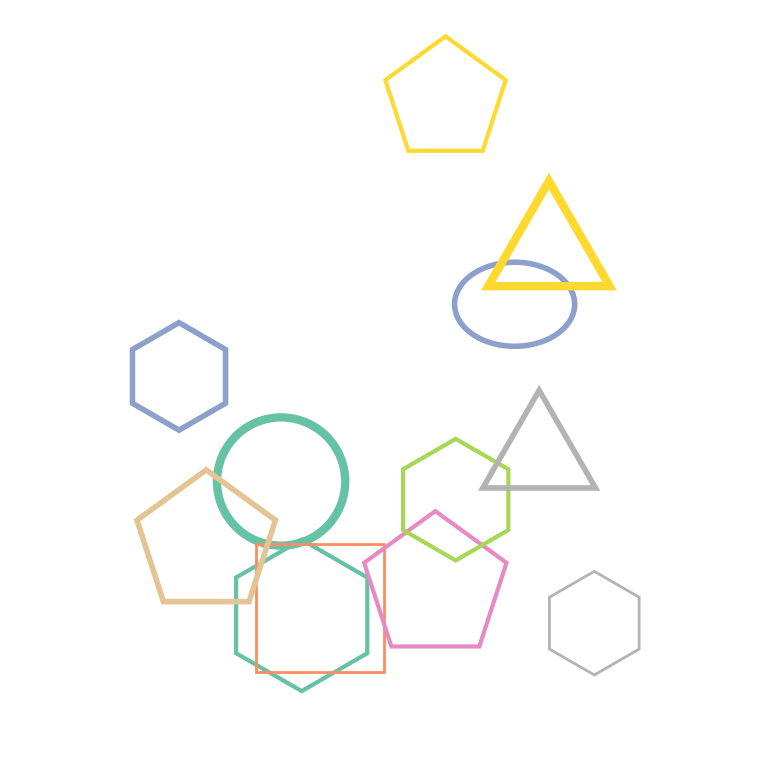[{"shape": "hexagon", "thickness": 1.5, "radius": 0.49, "center": [0.392, 0.201]}, {"shape": "circle", "thickness": 3, "radius": 0.42, "center": [0.365, 0.375]}, {"shape": "square", "thickness": 1, "radius": 0.42, "center": [0.416, 0.21]}, {"shape": "oval", "thickness": 2, "radius": 0.39, "center": [0.668, 0.605]}, {"shape": "hexagon", "thickness": 2, "radius": 0.35, "center": [0.232, 0.511]}, {"shape": "pentagon", "thickness": 1.5, "radius": 0.49, "center": [0.565, 0.239]}, {"shape": "hexagon", "thickness": 1.5, "radius": 0.39, "center": [0.592, 0.351]}, {"shape": "triangle", "thickness": 3, "radius": 0.46, "center": [0.713, 0.674]}, {"shape": "pentagon", "thickness": 1.5, "radius": 0.41, "center": [0.579, 0.871]}, {"shape": "pentagon", "thickness": 2, "radius": 0.47, "center": [0.268, 0.295]}, {"shape": "triangle", "thickness": 2, "radius": 0.42, "center": [0.7, 0.409]}, {"shape": "hexagon", "thickness": 1, "radius": 0.34, "center": [0.772, 0.191]}]